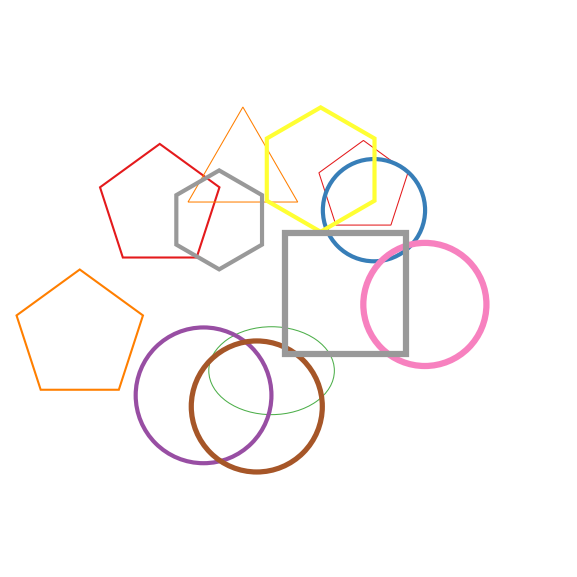[{"shape": "pentagon", "thickness": 0.5, "radius": 0.41, "center": [0.629, 0.675]}, {"shape": "pentagon", "thickness": 1, "radius": 0.54, "center": [0.277, 0.641]}, {"shape": "circle", "thickness": 2, "radius": 0.44, "center": [0.648, 0.635]}, {"shape": "oval", "thickness": 0.5, "radius": 0.54, "center": [0.47, 0.357]}, {"shape": "circle", "thickness": 2, "radius": 0.59, "center": [0.352, 0.315]}, {"shape": "triangle", "thickness": 0.5, "radius": 0.55, "center": [0.421, 0.704]}, {"shape": "pentagon", "thickness": 1, "radius": 0.58, "center": [0.138, 0.417]}, {"shape": "hexagon", "thickness": 2, "radius": 0.54, "center": [0.555, 0.705]}, {"shape": "circle", "thickness": 2.5, "radius": 0.57, "center": [0.445, 0.295]}, {"shape": "circle", "thickness": 3, "radius": 0.53, "center": [0.736, 0.472]}, {"shape": "square", "thickness": 3, "radius": 0.52, "center": [0.599, 0.49]}, {"shape": "hexagon", "thickness": 2, "radius": 0.43, "center": [0.38, 0.618]}]